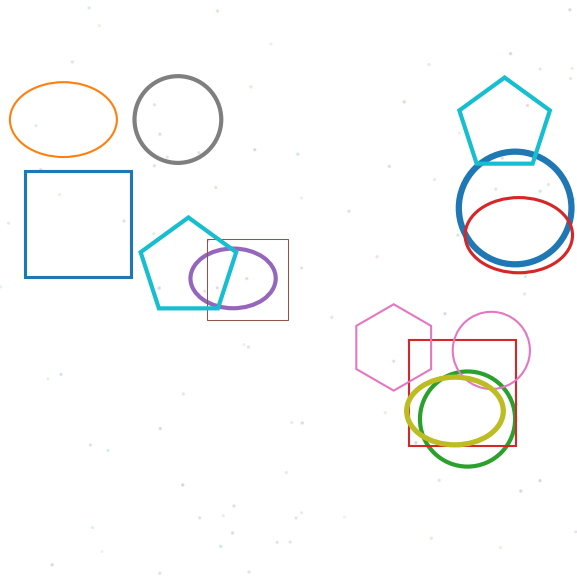[{"shape": "circle", "thickness": 3, "radius": 0.49, "center": [0.892, 0.639]}, {"shape": "square", "thickness": 1.5, "radius": 0.46, "center": [0.135, 0.611]}, {"shape": "oval", "thickness": 1, "radius": 0.46, "center": [0.11, 0.792]}, {"shape": "circle", "thickness": 2, "radius": 0.41, "center": [0.81, 0.274]}, {"shape": "oval", "thickness": 1.5, "radius": 0.47, "center": [0.898, 0.592]}, {"shape": "square", "thickness": 1, "radius": 0.46, "center": [0.801, 0.318]}, {"shape": "oval", "thickness": 2, "radius": 0.37, "center": [0.404, 0.517]}, {"shape": "square", "thickness": 0.5, "radius": 0.35, "center": [0.428, 0.516]}, {"shape": "circle", "thickness": 1, "radius": 0.33, "center": [0.851, 0.392]}, {"shape": "hexagon", "thickness": 1, "radius": 0.37, "center": [0.682, 0.397]}, {"shape": "circle", "thickness": 2, "radius": 0.38, "center": [0.308, 0.792]}, {"shape": "oval", "thickness": 2.5, "radius": 0.42, "center": [0.788, 0.287]}, {"shape": "pentagon", "thickness": 2, "radius": 0.41, "center": [0.874, 0.782]}, {"shape": "pentagon", "thickness": 2, "radius": 0.43, "center": [0.326, 0.536]}]